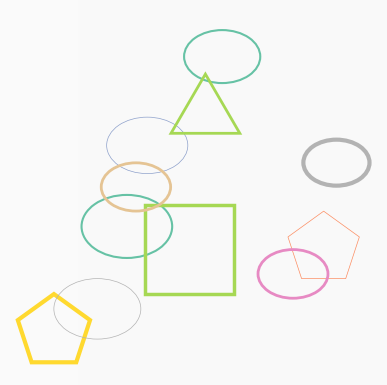[{"shape": "oval", "thickness": 1.5, "radius": 0.58, "center": [0.327, 0.412]}, {"shape": "oval", "thickness": 1.5, "radius": 0.49, "center": [0.573, 0.853]}, {"shape": "pentagon", "thickness": 0.5, "radius": 0.48, "center": [0.835, 0.355]}, {"shape": "oval", "thickness": 0.5, "radius": 0.52, "center": [0.38, 0.622]}, {"shape": "oval", "thickness": 2, "radius": 0.45, "center": [0.756, 0.289]}, {"shape": "triangle", "thickness": 2, "radius": 0.51, "center": [0.53, 0.705]}, {"shape": "square", "thickness": 2.5, "radius": 0.57, "center": [0.488, 0.351]}, {"shape": "pentagon", "thickness": 3, "radius": 0.49, "center": [0.139, 0.138]}, {"shape": "oval", "thickness": 2, "radius": 0.45, "center": [0.351, 0.514]}, {"shape": "oval", "thickness": 0.5, "radius": 0.56, "center": [0.251, 0.198]}, {"shape": "oval", "thickness": 3, "radius": 0.43, "center": [0.868, 0.578]}]